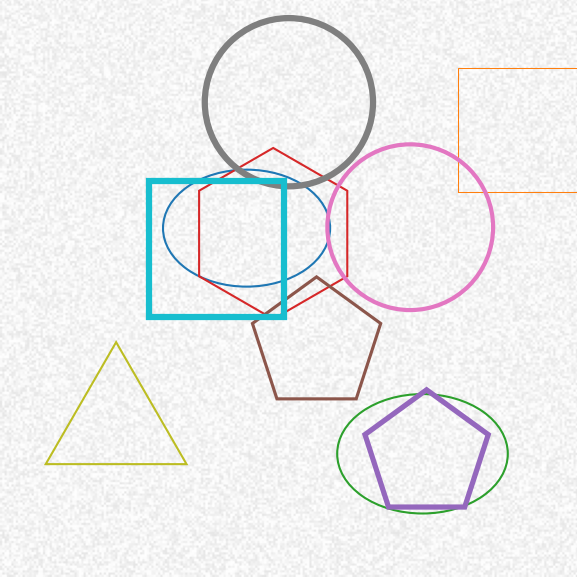[{"shape": "oval", "thickness": 1, "radius": 0.72, "center": [0.427, 0.604]}, {"shape": "square", "thickness": 0.5, "radius": 0.54, "center": [0.9, 0.773]}, {"shape": "oval", "thickness": 1, "radius": 0.74, "center": [0.732, 0.213]}, {"shape": "hexagon", "thickness": 1, "radius": 0.74, "center": [0.473, 0.595]}, {"shape": "pentagon", "thickness": 2.5, "radius": 0.56, "center": [0.739, 0.212]}, {"shape": "pentagon", "thickness": 1.5, "radius": 0.58, "center": [0.548, 0.403]}, {"shape": "circle", "thickness": 2, "radius": 0.72, "center": [0.71, 0.606]}, {"shape": "circle", "thickness": 3, "radius": 0.73, "center": [0.5, 0.822]}, {"shape": "triangle", "thickness": 1, "radius": 0.7, "center": [0.201, 0.266]}, {"shape": "square", "thickness": 3, "radius": 0.59, "center": [0.375, 0.568]}]